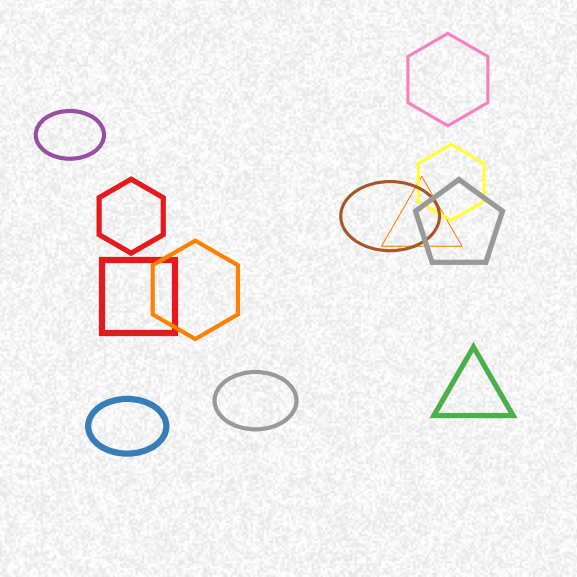[{"shape": "hexagon", "thickness": 2.5, "radius": 0.32, "center": [0.227, 0.625]}, {"shape": "square", "thickness": 3, "radius": 0.32, "center": [0.24, 0.485]}, {"shape": "oval", "thickness": 3, "radius": 0.34, "center": [0.22, 0.261]}, {"shape": "triangle", "thickness": 2.5, "radius": 0.4, "center": [0.82, 0.319]}, {"shape": "oval", "thickness": 2, "radius": 0.3, "center": [0.121, 0.766]}, {"shape": "hexagon", "thickness": 2, "radius": 0.43, "center": [0.338, 0.497]}, {"shape": "triangle", "thickness": 0.5, "radius": 0.4, "center": [0.73, 0.613]}, {"shape": "hexagon", "thickness": 1.5, "radius": 0.33, "center": [0.781, 0.683]}, {"shape": "oval", "thickness": 1.5, "radius": 0.43, "center": [0.676, 0.625]}, {"shape": "hexagon", "thickness": 1.5, "radius": 0.4, "center": [0.776, 0.861]}, {"shape": "oval", "thickness": 2, "radius": 0.35, "center": [0.442, 0.305]}, {"shape": "pentagon", "thickness": 2.5, "radius": 0.4, "center": [0.795, 0.609]}]